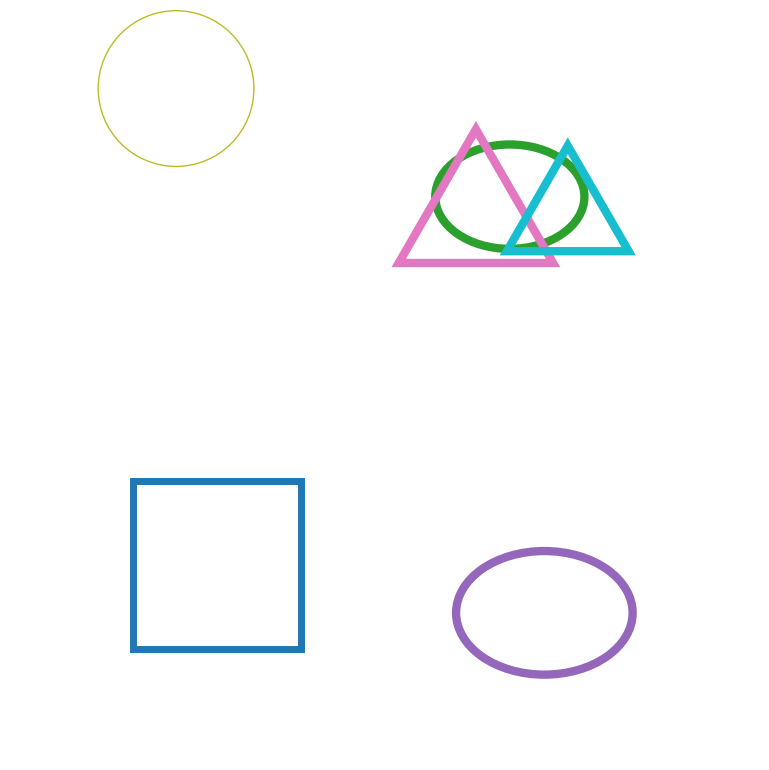[{"shape": "square", "thickness": 2.5, "radius": 0.55, "center": [0.281, 0.266]}, {"shape": "oval", "thickness": 3, "radius": 0.48, "center": [0.662, 0.745]}, {"shape": "oval", "thickness": 3, "radius": 0.57, "center": [0.707, 0.204]}, {"shape": "triangle", "thickness": 3, "radius": 0.58, "center": [0.618, 0.716]}, {"shape": "circle", "thickness": 0.5, "radius": 0.51, "center": [0.229, 0.885]}, {"shape": "triangle", "thickness": 3, "radius": 0.46, "center": [0.737, 0.719]}]